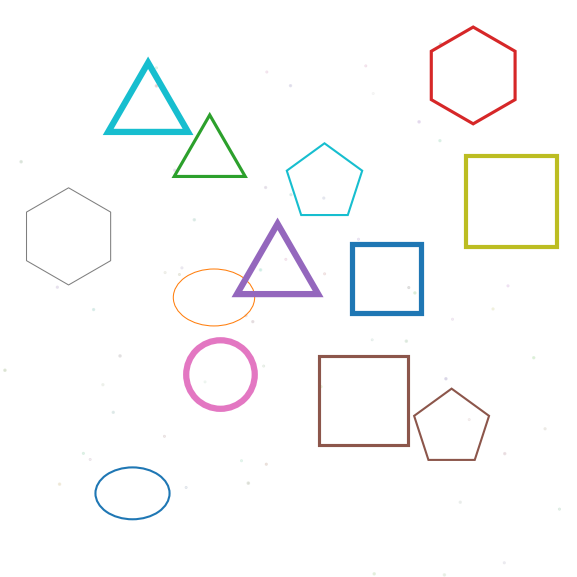[{"shape": "square", "thickness": 2.5, "radius": 0.3, "center": [0.67, 0.517]}, {"shape": "oval", "thickness": 1, "radius": 0.32, "center": [0.229, 0.145]}, {"shape": "oval", "thickness": 0.5, "radius": 0.35, "center": [0.371, 0.484]}, {"shape": "triangle", "thickness": 1.5, "radius": 0.35, "center": [0.363, 0.729]}, {"shape": "hexagon", "thickness": 1.5, "radius": 0.42, "center": [0.819, 0.868]}, {"shape": "triangle", "thickness": 3, "radius": 0.41, "center": [0.481, 0.53]}, {"shape": "square", "thickness": 1.5, "radius": 0.38, "center": [0.629, 0.305]}, {"shape": "pentagon", "thickness": 1, "radius": 0.34, "center": [0.782, 0.258]}, {"shape": "circle", "thickness": 3, "radius": 0.3, "center": [0.382, 0.351]}, {"shape": "hexagon", "thickness": 0.5, "radius": 0.42, "center": [0.119, 0.59]}, {"shape": "square", "thickness": 2, "radius": 0.4, "center": [0.885, 0.65]}, {"shape": "triangle", "thickness": 3, "radius": 0.4, "center": [0.256, 0.811]}, {"shape": "pentagon", "thickness": 1, "radius": 0.34, "center": [0.562, 0.682]}]